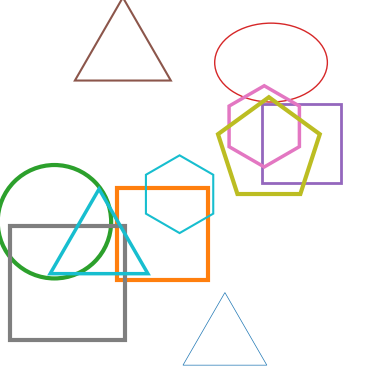[{"shape": "triangle", "thickness": 0.5, "radius": 0.63, "center": [0.584, 0.114]}, {"shape": "square", "thickness": 3, "radius": 0.59, "center": [0.421, 0.392]}, {"shape": "circle", "thickness": 3, "radius": 0.74, "center": [0.141, 0.424]}, {"shape": "oval", "thickness": 1, "radius": 0.73, "center": [0.704, 0.837]}, {"shape": "square", "thickness": 2, "radius": 0.51, "center": [0.784, 0.628]}, {"shape": "triangle", "thickness": 1.5, "radius": 0.72, "center": [0.319, 0.863]}, {"shape": "hexagon", "thickness": 2.5, "radius": 0.53, "center": [0.686, 0.672]}, {"shape": "square", "thickness": 3, "radius": 0.74, "center": [0.175, 0.265]}, {"shape": "pentagon", "thickness": 3, "radius": 0.69, "center": [0.698, 0.609]}, {"shape": "triangle", "thickness": 2.5, "radius": 0.73, "center": [0.257, 0.362]}, {"shape": "hexagon", "thickness": 1.5, "radius": 0.5, "center": [0.466, 0.496]}]